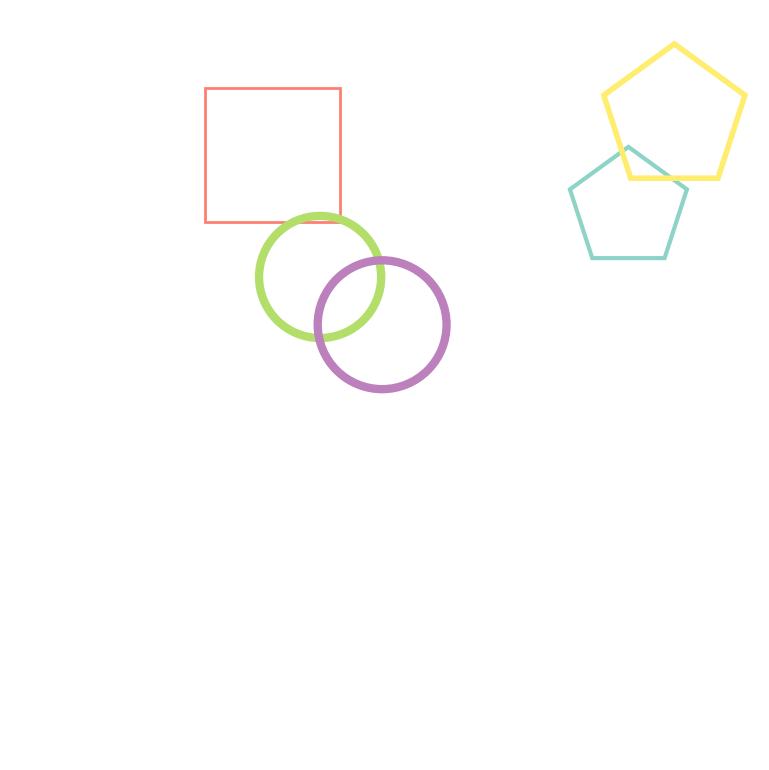[{"shape": "pentagon", "thickness": 1.5, "radius": 0.4, "center": [0.816, 0.729]}, {"shape": "square", "thickness": 1, "radius": 0.44, "center": [0.354, 0.799]}, {"shape": "circle", "thickness": 3, "radius": 0.4, "center": [0.416, 0.64]}, {"shape": "circle", "thickness": 3, "radius": 0.42, "center": [0.496, 0.578]}, {"shape": "pentagon", "thickness": 2, "radius": 0.48, "center": [0.876, 0.847]}]